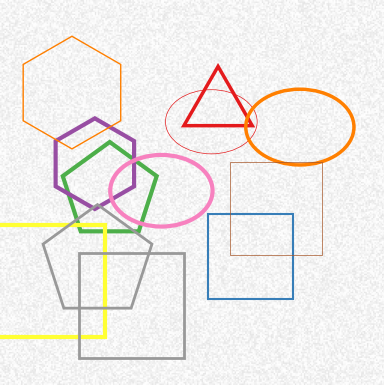[{"shape": "triangle", "thickness": 2.5, "radius": 0.51, "center": [0.566, 0.725]}, {"shape": "oval", "thickness": 0.5, "radius": 0.6, "center": [0.549, 0.684]}, {"shape": "square", "thickness": 1.5, "radius": 0.55, "center": [0.65, 0.333]}, {"shape": "pentagon", "thickness": 3, "radius": 0.64, "center": [0.285, 0.503]}, {"shape": "hexagon", "thickness": 3, "radius": 0.59, "center": [0.246, 0.575]}, {"shape": "oval", "thickness": 2.5, "radius": 0.7, "center": [0.779, 0.67]}, {"shape": "hexagon", "thickness": 1, "radius": 0.73, "center": [0.187, 0.76]}, {"shape": "square", "thickness": 3, "radius": 0.72, "center": [0.127, 0.27]}, {"shape": "square", "thickness": 0.5, "radius": 0.6, "center": [0.717, 0.458]}, {"shape": "oval", "thickness": 3, "radius": 0.66, "center": [0.419, 0.505]}, {"shape": "square", "thickness": 2, "radius": 0.68, "center": [0.342, 0.206]}, {"shape": "pentagon", "thickness": 2, "radius": 0.74, "center": [0.253, 0.32]}]